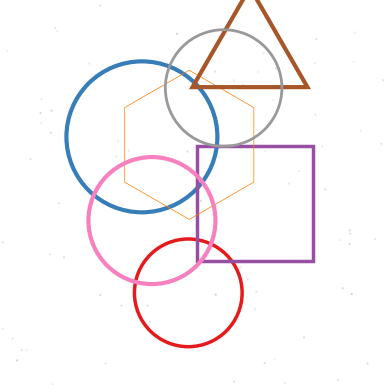[{"shape": "circle", "thickness": 2.5, "radius": 0.7, "center": [0.489, 0.239]}, {"shape": "circle", "thickness": 3, "radius": 0.98, "center": [0.369, 0.645]}, {"shape": "square", "thickness": 2.5, "radius": 0.75, "center": [0.662, 0.471]}, {"shape": "hexagon", "thickness": 0.5, "radius": 0.97, "center": [0.492, 0.624]}, {"shape": "triangle", "thickness": 3, "radius": 0.86, "center": [0.649, 0.86]}, {"shape": "circle", "thickness": 3, "radius": 0.82, "center": [0.395, 0.427]}, {"shape": "circle", "thickness": 2, "radius": 0.76, "center": [0.581, 0.771]}]